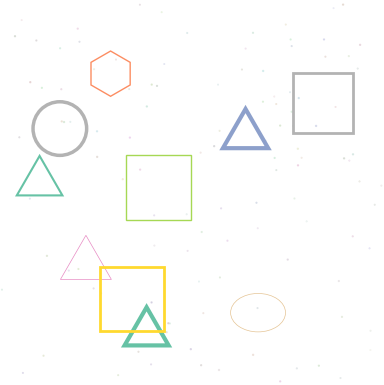[{"shape": "triangle", "thickness": 3, "radius": 0.33, "center": [0.381, 0.136]}, {"shape": "triangle", "thickness": 1.5, "radius": 0.34, "center": [0.103, 0.527]}, {"shape": "hexagon", "thickness": 1, "radius": 0.29, "center": [0.287, 0.809]}, {"shape": "triangle", "thickness": 3, "radius": 0.34, "center": [0.638, 0.649]}, {"shape": "triangle", "thickness": 0.5, "radius": 0.38, "center": [0.223, 0.312]}, {"shape": "square", "thickness": 1, "radius": 0.42, "center": [0.412, 0.512]}, {"shape": "square", "thickness": 2, "radius": 0.41, "center": [0.343, 0.224]}, {"shape": "oval", "thickness": 0.5, "radius": 0.36, "center": [0.67, 0.188]}, {"shape": "square", "thickness": 2, "radius": 0.39, "center": [0.839, 0.732]}, {"shape": "circle", "thickness": 2.5, "radius": 0.35, "center": [0.155, 0.666]}]